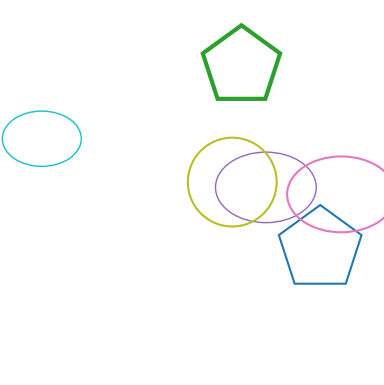[{"shape": "pentagon", "thickness": 1.5, "radius": 0.56, "center": [0.832, 0.354]}, {"shape": "pentagon", "thickness": 3, "radius": 0.53, "center": [0.627, 0.829]}, {"shape": "oval", "thickness": 1, "radius": 0.65, "center": [0.691, 0.513]}, {"shape": "oval", "thickness": 1.5, "radius": 0.7, "center": [0.887, 0.495]}, {"shape": "circle", "thickness": 1.5, "radius": 0.58, "center": [0.603, 0.527]}, {"shape": "oval", "thickness": 1, "radius": 0.51, "center": [0.109, 0.64]}]